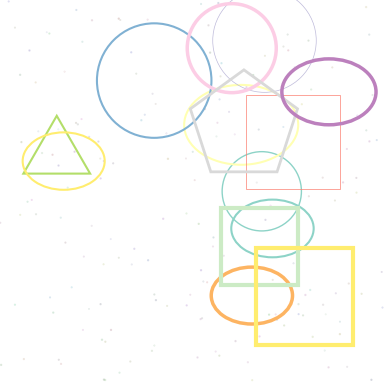[{"shape": "oval", "thickness": 1.5, "radius": 0.54, "center": [0.708, 0.407]}, {"shape": "circle", "thickness": 1, "radius": 0.51, "center": [0.68, 0.503]}, {"shape": "oval", "thickness": 1.5, "radius": 0.74, "center": [0.626, 0.676]}, {"shape": "circle", "thickness": 0.5, "radius": 0.67, "center": [0.687, 0.895]}, {"shape": "square", "thickness": 0.5, "radius": 0.61, "center": [0.761, 0.632]}, {"shape": "circle", "thickness": 1.5, "radius": 0.74, "center": [0.401, 0.791]}, {"shape": "oval", "thickness": 2.5, "radius": 0.53, "center": [0.654, 0.232]}, {"shape": "triangle", "thickness": 1.5, "radius": 0.5, "center": [0.147, 0.599]}, {"shape": "circle", "thickness": 2.5, "radius": 0.58, "center": [0.602, 0.875]}, {"shape": "pentagon", "thickness": 2, "radius": 0.73, "center": [0.634, 0.672]}, {"shape": "oval", "thickness": 2.5, "radius": 0.61, "center": [0.854, 0.761]}, {"shape": "square", "thickness": 3, "radius": 0.5, "center": [0.674, 0.36]}, {"shape": "square", "thickness": 3, "radius": 0.63, "center": [0.791, 0.23]}, {"shape": "oval", "thickness": 1.5, "radius": 0.53, "center": [0.165, 0.582]}]